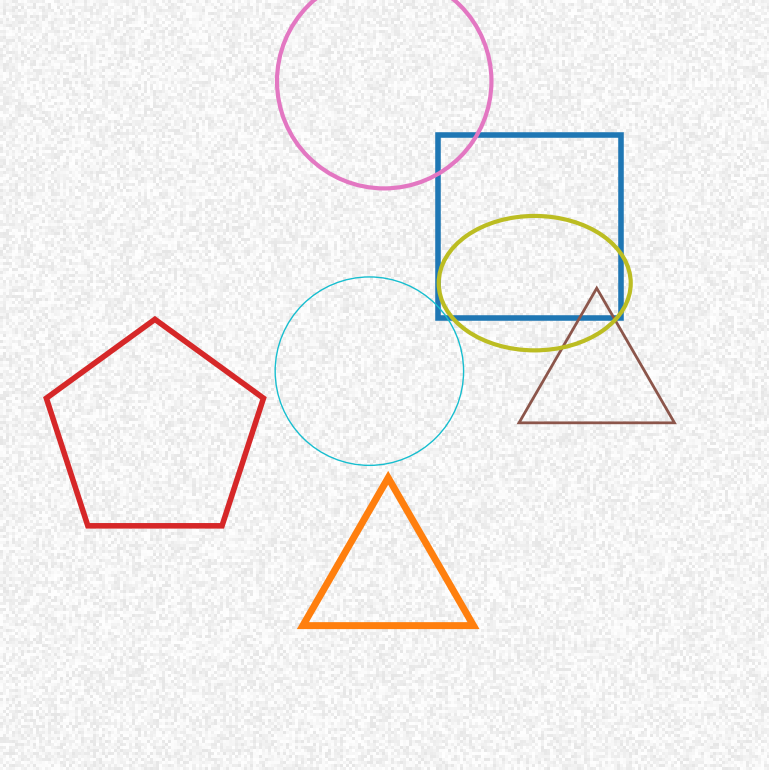[{"shape": "square", "thickness": 2, "radius": 0.59, "center": [0.688, 0.706]}, {"shape": "triangle", "thickness": 2.5, "radius": 0.64, "center": [0.504, 0.251]}, {"shape": "pentagon", "thickness": 2, "radius": 0.74, "center": [0.201, 0.437]}, {"shape": "triangle", "thickness": 1, "radius": 0.58, "center": [0.775, 0.509]}, {"shape": "circle", "thickness": 1.5, "radius": 0.7, "center": [0.499, 0.895]}, {"shape": "oval", "thickness": 1.5, "radius": 0.62, "center": [0.694, 0.632]}, {"shape": "circle", "thickness": 0.5, "radius": 0.61, "center": [0.48, 0.518]}]